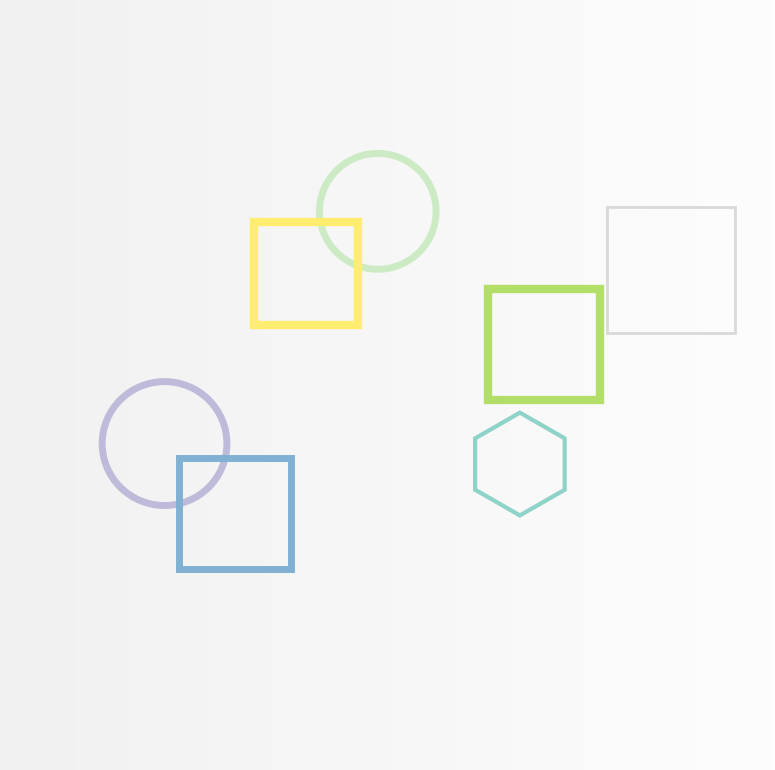[{"shape": "hexagon", "thickness": 1.5, "radius": 0.33, "center": [0.671, 0.397]}, {"shape": "circle", "thickness": 2.5, "radius": 0.4, "center": [0.212, 0.424]}, {"shape": "square", "thickness": 2.5, "radius": 0.36, "center": [0.303, 0.334]}, {"shape": "square", "thickness": 3, "radius": 0.36, "center": [0.702, 0.553]}, {"shape": "square", "thickness": 1, "radius": 0.41, "center": [0.865, 0.649]}, {"shape": "circle", "thickness": 2.5, "radius": 0.38, "center": [0.487, 0.726]}, {"shape": "square", "thickness": 3, "radius": 0.34, "center": [0.395, 0.645]}]